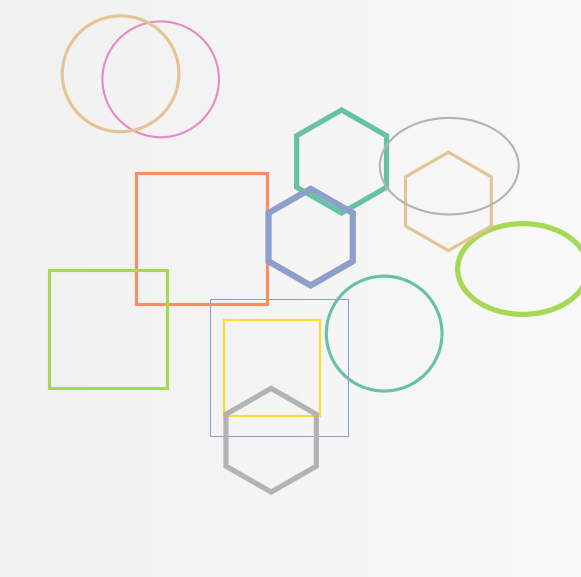[{"shape": "circle", "thickness": 1.5, "radius": 0.5, "center": [0.661, 0.421]}, {"shape": "hexagon", "thickness": 2.5, "radius": 0.45, "center": [0.588, 0.719]}, {"shape": "square", "thickness": 1.5, "radius": 0.57, "center": [0.346, 0.586]}, {"shape": "hexagon", "thickness": 3, "radius": 0.42, "center": [0.534, 0.588]}, {"shape": "square", "thickness": 0.5, "radius": 0.6, "center": [0.48, 0.363]}, {"shape": "circle", "thickness": 1, "radius": 0.5, "center": [0.276, 0.862]}, {"shape": "square", "thickness": 1.5, "radius": 0.51, "center": [0.185, 0.429]}, {"shape": "oval", "thickness": 2.5, "radius": 0.56, "center": [0.9, 0.533]}, {"shape": "square", "thickness": 1, "radius": 0.42, "center": [0.468, 0.363]}, {"shape": "hexagon", "thickness": 1.5, "radius": 0.43, "center": [0.771, 0.65]}, {"shape": "circle", "thickness": 1.5, "radius": 0.5, "center": [0.208, 0.871]}, {"shape": "hexagon", "thickness": 2.5, "radius": 0.45, "center": [0.467, 0.237]}, {"shape": "oval", "thickness": 1, "radius": 0.6, "center": [0.773, 0.711]}]